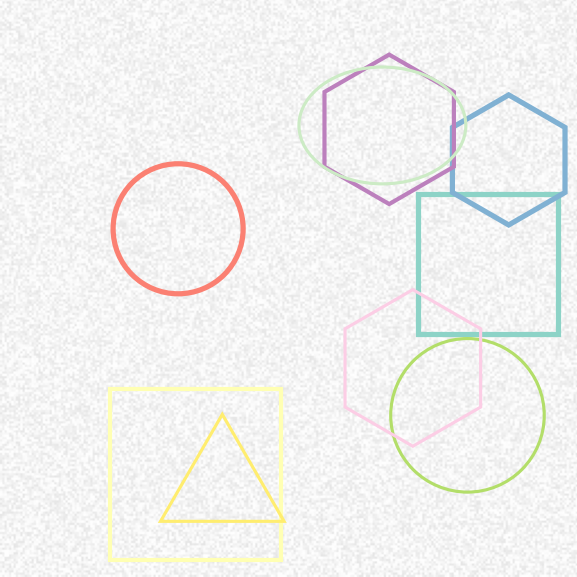[{"shape": "square", "thickness": 2.5, "radius": 0.6, "center": [0.845, 0.542]}, {"shape": "square", "thickness": 2, "radius": 0.74, "center": [0.339, 0.177]}, {"shape": "circle", "thickness": 2.5, "radius": 0.56, "center": [0.308, 0.603]}, {"shape": "hexagon", "thickness": 2.5, "radius": 0.56, "center": [0.881, 0.722]}, {"shape": "circle", "thickness": 1.5, "radius": 0.66, "center": [0.809, 0.28]}, {"shape": "hexagon", "thickness": 1.5, "radius": 0.68, "center": [0.715, 0.362]}, {"shape": "hexagon", "thickness": 2, "radius": 0.65, "center": [0.674, 0.775]}, {"shape": "oval", "thickness": 1.5, "radius": 0.72, "center": [0.662, 0.782]}, {"shape": "triangle", "thickness": 1.5, "radius": 0.62, "center": [0.385, 0.158]}]